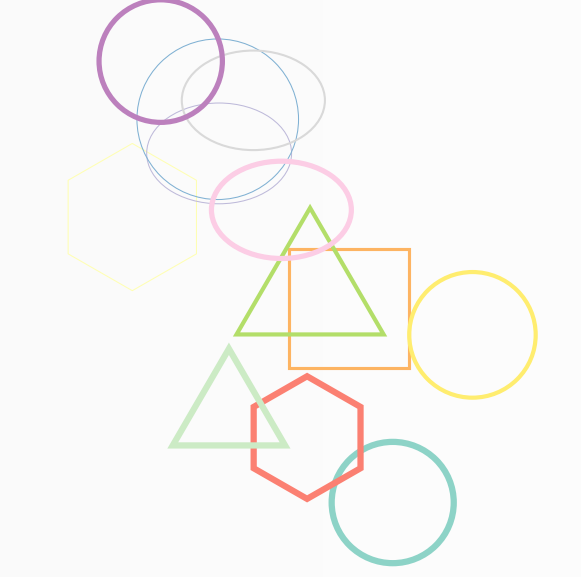[{"shape": "circle", "thickness": 3, "radius": 0.53, "center": [0.676, 0.129]}, {"shape": "hexagon", "thickness": 0.5, "radius": 0.64, "center": [0.228, 0.623]}, {"shape": "oval", "thickness": 0.5, "radius": 0.62, "center": [0.377, 0.734]}, {"shape": "hexagon", "thickness": 3, "radius": 0.53, "center": [0.528, 0.241]}, {"shape": "circle", "thickness": 0.5, "radius": 0.7, "center": [0.375, 0.793]}, {"shape": "square", "thickness": 1.5, "radius": 0.52, "center": [0.601, 0.465]}, {"shape": "triangle", "thickness": 2, "radius": 0.73, "center": [0.533, 0.493]}, {"shape": "oval", "thickness": 2.5, "radius": 0.6, "center": [0.484, 0.636]}, {"shape": "oval", "thickness": 1, "radius": 0.62, "center": [0.436, 0.825]}, {"shape": "circle", "thickness": 2.5, "radius": 0.53, "center": [0.277, 0.893]}, {"shape": "triangle", "thickness": 3, "radius": 0.56, "center": [0.394, 0.284]}, {"shape": "circle", "thickness": 2, "radius": 0.54, "center": [0.813, 0.419]}]